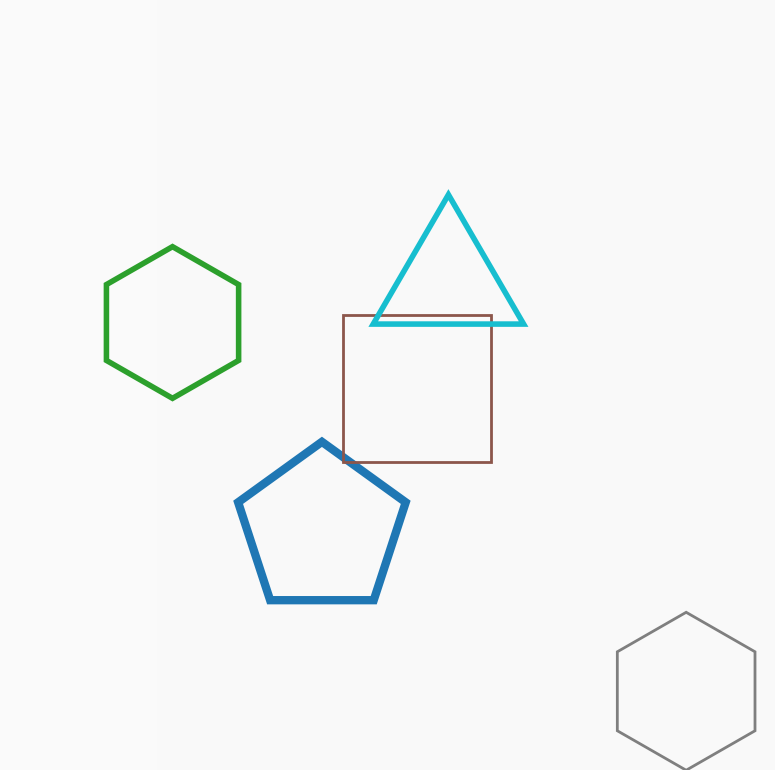[{"shape": "pentagon", "thickness": 3, "radius": 0.57, "center": [0.415, 0.313]}, {"shape": "hexagon", "thickness": 2, "radius": 0.49, "center": [0.223, 0.581]}, {"shape": "square", "thickness": 1, "radius": 0.48, "center": [0.538, 0.496]}, {"shape": "hexagon", "thickness": 1, "radius": 0.51, "center": [0.885, 0.102]}, {"shape": "triangle", "thickness": 2, "radius": 0.56, "center": [0.579, 0.635]}]